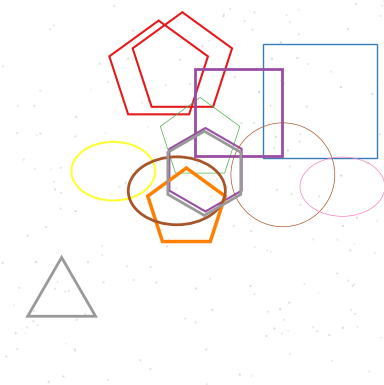[{"shape": "pentagon", "thickness": 1.5, "radius": 0.67, "center": [0.412, 0.812]}, {"shape": "pentagon", "thickness": 1.5, "radius": 0.68, "center": [0.474, 0.832]}, {"shape": "square", "thickness": 1, "radius": 0.75, "center": [0.831, 0.737]}, {"shape": "pentagon", "thickness": 0.5, "radius": 0.54, "center": [0.52, 0.638]}, {"shape": "hexagon", "thickness": 1.5, "radius": 0.54, "center": [0.534, 0.559]}, {"shape": "square", "thickness": 2, "radius": 0.56, "center": [0.619, 0.709]}, {"shape": "pentagon", "thickness": 2.5, "radius": 0.53, "center": [0.484, 0.458]}, {"shape": "oval", "thickness": 1.5, "radius": 0.54, "center": [0.294, 0.555]}, {"shape": "circle", "thickness": 0.5, "radius": 0.67, "center": [0.735, 0.546]}, {"shape": "oval", "thickness": 2, "radius": 0.63, "center": [0.459, 0.504]}, {"shape": "oval", "thickness": 0.5, "radius": 0.55, "center": [0.889, 0.515]}, {"shape": "hexagon", "thickness": 2, "radius": 0.55, "center": [0.531, 0.55]}, {"shape": "triangle", "thickness": 2, "radius": 0.51, "center": [0.16, 0.229]}]